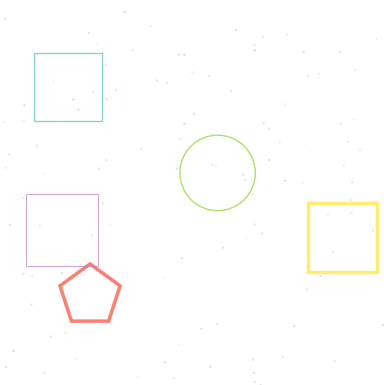[{"shape": "square", "thickness": 1, "radius": 0.44, "center": [0.176, 0.774]}, {"shape": "pentagon", "thickness": 2.5, "radius": 0.41, "center": [0.234, 0.232]}, {"shape": "circle", "thickness": 1, "radius": 0.49, "center": [0.565, 0.551]}, {"shape": "square", "thickness": 0.5, "radius": 0.47, "center": [0.161, 0.402]}, {"shape": "square", "thickness": 2.5, "radius": 0.45, "center": [0.889, 0.383]}]